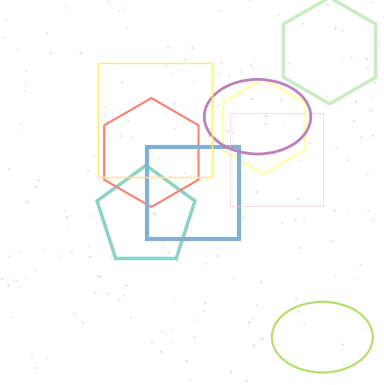[{"shape": "pentagon", "thickness": 2.5, "radius": 0.67, "center": [0.379, 0.437]}, {"shape": "hexagon", "thickness": 2, "radius": 0.62, "center": [0.685, 0.672]}, {"shape": "hexagon", "thickness": 1.5, "radius": 0.71, "center": [0.393, 0.604]}, {"shape": "square", "thickness": 3, "radius": 0.6, "center": [0.501, 0.498]}, {"shape": "oval", "thickness": 1.5, "radius": 0.66, "center": [0.837, 0.124]}, {"shape": "square", "thickness": 0.5, "radius": 0.6, "center": [0.719, 0.586]}, {"shape": "oval", "thickness": 2, "radius": 0.69, "center": [0.669, 0.697]}, {"shape": "hexagon", "thickness": 2.5, "radius": 0.69, "center": [0.856, 0.868]}, {"shape": "square", "thickness": 1, "radius": 0.74, "center": [0.402, 0.688]}]